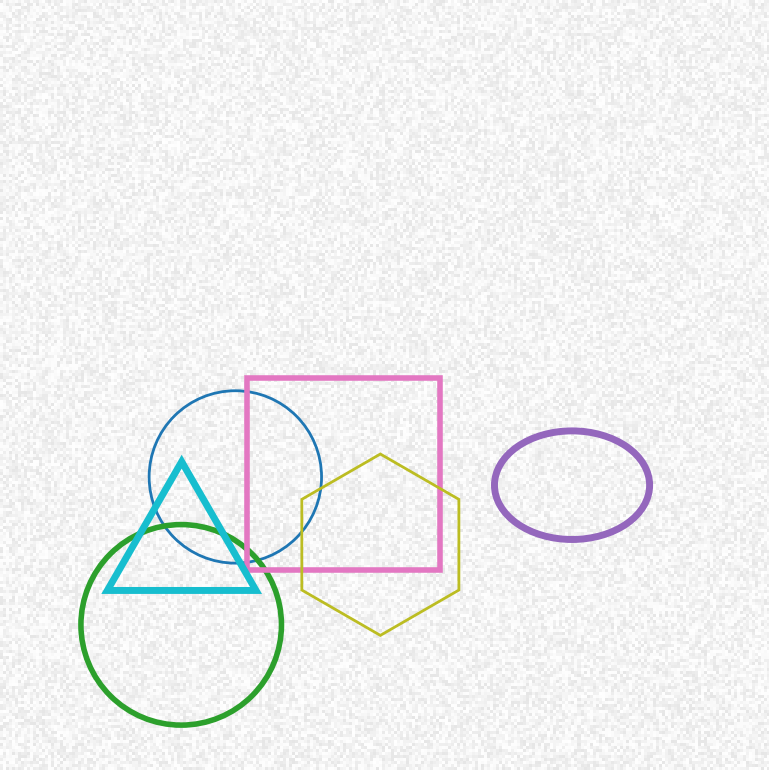[{"shape": "circle", "thickness": 1, "radius": 0.56, "center": [0.306, 0.381]}, {"shape": "circle", "thickness": 2, "radius": 0.65, "center": [0.235, 0.189]}, {"shape": "oval", "thickness": 2.5, "radius": 0.5, "center": [0.743, 0.37]}, {"shape": "square", "thickness": 2, "radius": 0.63, "center": [0.446, 0.384]}, {"shape": "hexagon", "thickness": 1, "radius": 0.59, "center": [0.494, 0.293]}, {"shape": "triangle", "thickness": 2.5, "radius": 0.56, "center": [0.236, 0.289]}]